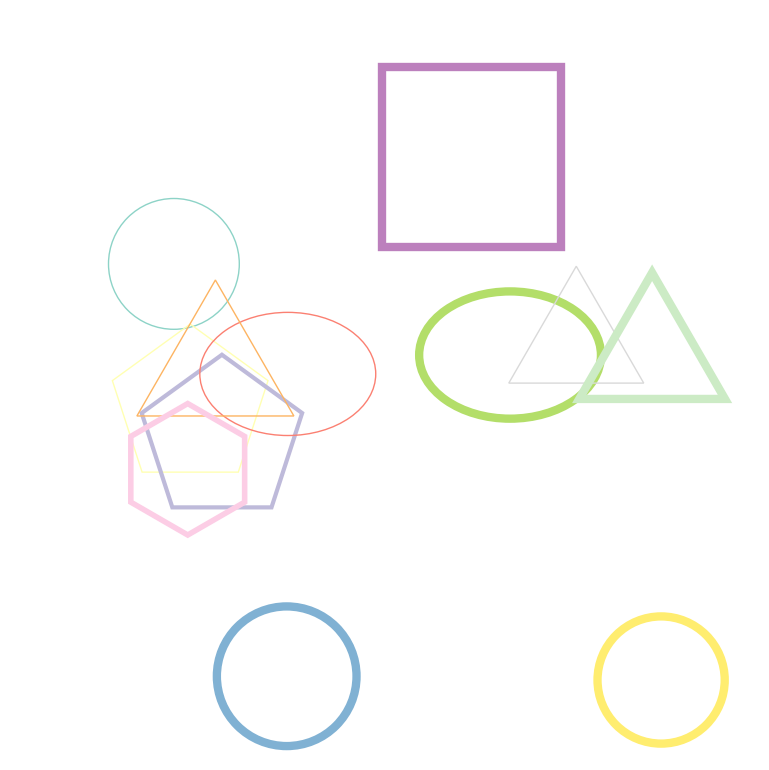[{"shape": "circle", "thickness": 0.5, "radius": 0.42, "center": [0.226, 0.657]}, {"shape": "pentagon", "thickness": 0.5, "radius": 0.53, "center": [0.247, 0.473]}, {"shape": "pentagon", "thickness": 1.5, "radius": 0.55, "center": [0.288, 0.43]}, {"shape": "oval", "thickness": 0.5, "radius": 0.57, "center": [0.374, 0.514]}, {"shape": "circle", "thickness": 3, "radius": 0.45, "center": [0.372, 0.122]}, {"shape": "triangle", "thickness": 0.5, "radius": 0.59, "center": [0.28, 0.519]}, {"shape": "oval", "thickness": 3, "radius": 0.59, "center": [0.662, 0.539]}, {"shape": "hexagon", "thickness": 2, "radius": 0.43, "center": [0.244, 0.391]}, {"shape": "triangle", "thickness": 0.5, "radius": 0.51, "center": [0.748, 0.553]}, {"shape": "square", "thickness": 3, "radius": 0.58, "center": [0.612, 0.797]}, {"shape": "triangle", "thickness": 3, "radius": 0.55, "center": [0.847, 0.537]}, {"shape": "circle", "thickness": 3, "radius": 0.41, "center": [0.859, 0.117]}]